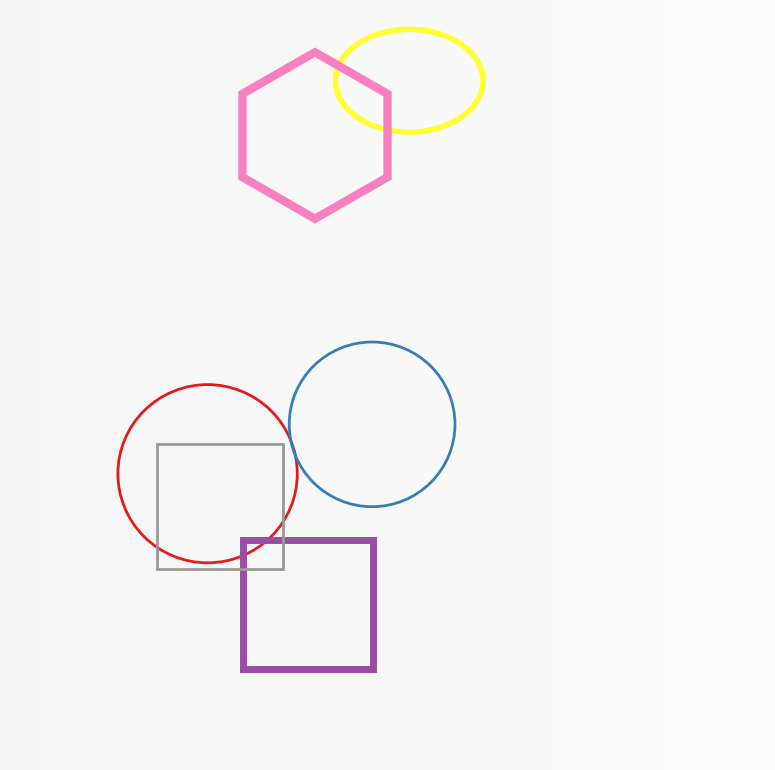[{"shape": "circle", "thickness": 1, "radius": 0.58, "center": [0.268, 0.385]}, {"shape": "circle", "thickness": 1, "radius": 0.53, "center": [0.48, 0.449]}, {"shape": "square", "thickness": 2.5, "radius": 0.42, "center": [0.398, 0.215]}, {"shape": "oval", "thickness": 2, "radius": 0.48, "center": [0.528, 0.895]}, {"shape": "hexagon", "thickness": 3, "radius": 0.54, "center": [0.406, 0.824]}, {"shape": "square", "thickness": 1, "radius": 0.41, "center": [0.284, 0.342]}]